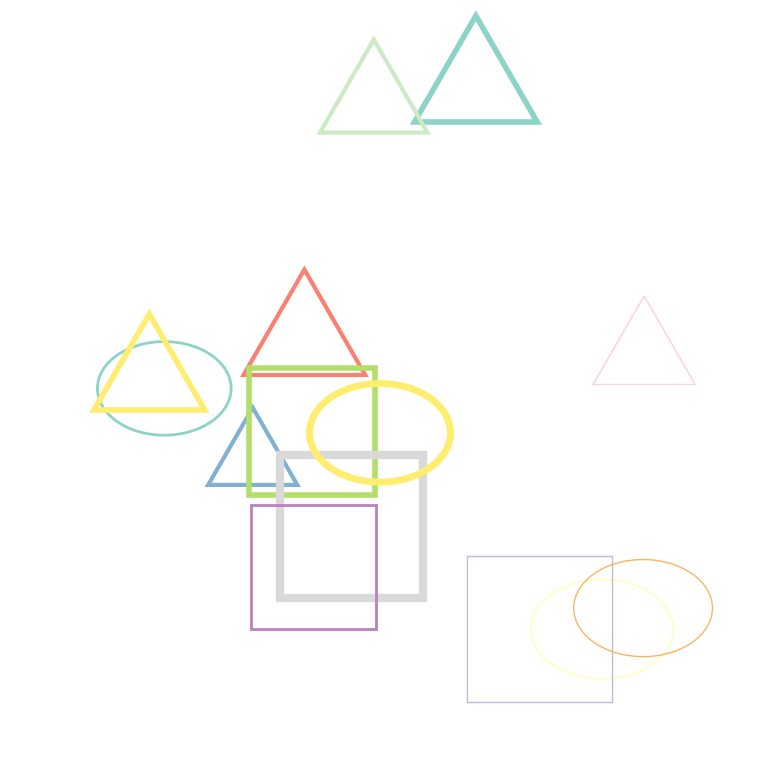[{"shape": "oval", "thickness": 1, "radius": 0.43, "center": [0.213, 0.496]}, {"shape": "triangle", "thickness": 2, "radius": 0.46, "center": [0.618, 0.888]}, {"shape": "oval", "thickness": 0.5, "radius": 0.46, "center": [0.782, 0.183]}, {"shape": "square", "thickness": 0.5, "radius": 0.47, "center": [0.701, 0.183]}, {"shape": "triangle", "thickness": 1.5, "radius": 0.46, "center": [0.395, 0.559]}, {"shape": "triangle", "thickness": 1.5, "radius": 0.33, "center": [0.328, 0.404]}, {"shape": "oval", "thickness": 0.5, "radius": 0.45, "center": [0.835, 0.21]}, {"shape": "square", "thickness": 2, "radius": 0.41, "center": [0.405, 0.44]}, {"shape": "triangle", "thickness": 0.5, "radius": 0.38, "center": [0.837, 0.539]}, {"shape": "square", "thickness": 3, "radius": 0.46, "center": [0.456, 0.317]}, {"shape": "square", "thickness": 1, "radius": 0.4, "center": [0.407, 0.263]}, {"shape": "triangle", "thickness": 1.5, "radius": 0.4, "center": [0.485, 0.868]}, {"shape": "triangle", "thickness": 2, "radius": 0.42, "center": [0.194, 0.509]}, {"shape": "oval", "thickness": 2.5, "radius": 0.46, "center": [0.494, 0.438]}]